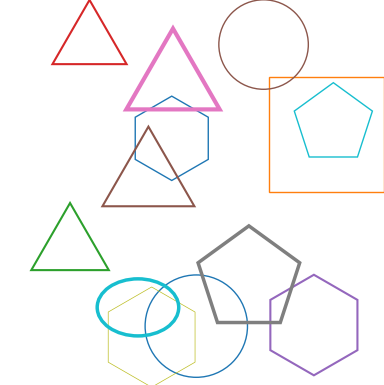[{"shape": "circle", "thickness": 1, "radius": 0.66, "center": [0.51, 0.153]}, {"shape": "hexagon", "thickness": 1, "radius": 0.55, "center": [0.446, 0.641]}, {"shape": "square", "thickness": 1, "radius": 0.75, "center": [0.848, 0.652]}, {"shape": "triangle", "thickness": 1.5, "radius": 0.58, "center": [0.182, 0.356]}, {"shape": "triangle", "thickness": 1.5, "radius": 0.56, "center": [0.233, 0.889]}, {"shape": "hexagon", "thickness": 1.5, "radius": 0.65, "center": [0.815, 0.156]}, {"shape": "circle", "thickness": 1, "radius": 0.58, "center": [0.685, 0.884]}, {"shape": "triangle", "thickness": 1.5, "radius": 0.69, "center": [0.385, 0.533]}, {"shape": "triangle", "thickness": 3, "radius": 0.7, "center": [0.449, 0.786]}, {"shape": "pentagon", "thickness": 2.5, "radius": 0.69, "center": [0.646, 0.275]}, {"shape": "hexagon", "thickness": 0.5, "radius": 0.65, "center": [0.394, 0.124]}, {"shape": "pentagon", "thickness": 1, "radius": 0.53, "center": [0.866, 0.679]}, {"shape": "oval", "thickness": 2.5, "radius": 0.53, "center": [0.358, 0.202]}]